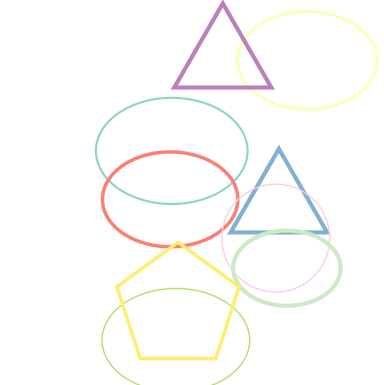[{"shape": "oval", "thickness": 1.5, "radius": 0.98, "center": [0.446, 0.608]}, {"shape": "oval", "thickness": 2, "radius": 0.91, "center": [0.798, 0.843]}, {"shape": "oval", "thickness": 2.5, "radius": 0.88, "center": [0.442, 0.482]}, {"shape": "triangle", "thickness": 3, "radius": 0.72, "center": [0.724, 0.469]}, {"shape": "oval", "thickness": 1, "radius": 0.96, "center": [0.457, 0.116]}, {"shape": "circle", "thickness": 1, "radius": 0.7, "center": [0.716, 0.381]}, {"shape": "triangle", "thickness": 3, "radius": 0.73, "center": [0.579, 0.845]}, {"shape": "oval", "thickness": 3, "radius": 0.7, "center": [0.745, 0.304]}, {"shape": "pentagon", "thickness": 2.5, "radius": 0.83, "center": [0.462, 0.204]}]